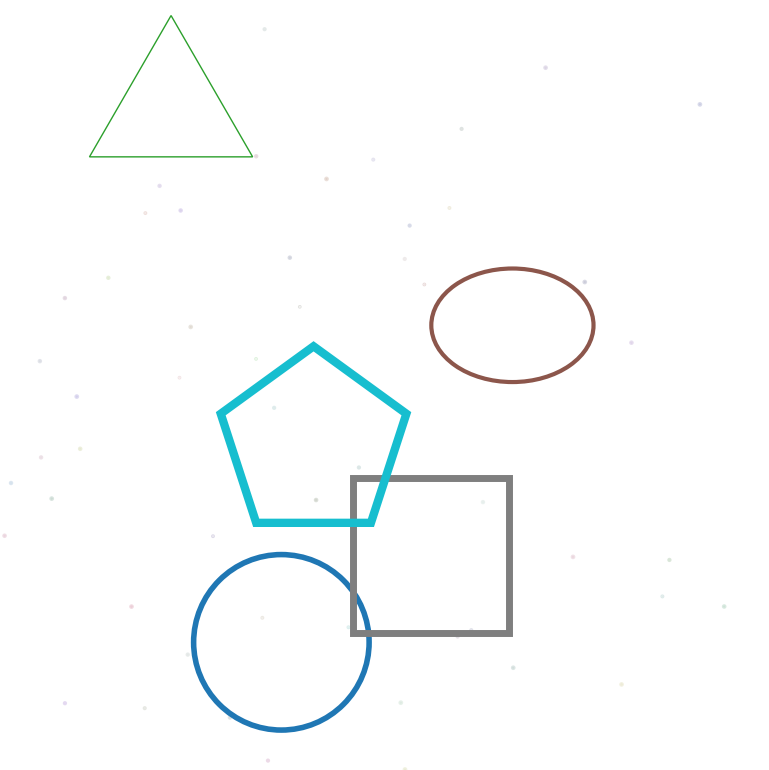[{"shape": "circle", "thickness": 2, "radius": 0.57, "center": [0.365, 0.166]}, {"shape": "triangle", "thickness": 0.5, "radius": 0.61, "center": [0.222, 0.857]}, {"shape": "oval", "thickness": 1.5, "radius": 0.53, "center": [0.665, 0.578]}, {"shape": "square", "thickness": 2.5, "radius": 0.51, "center": [0.56, 0.279]}, {"shape": "pentagon", "thickness": 3, "radius": 0.63, "center": [0.407, 0.424]}]